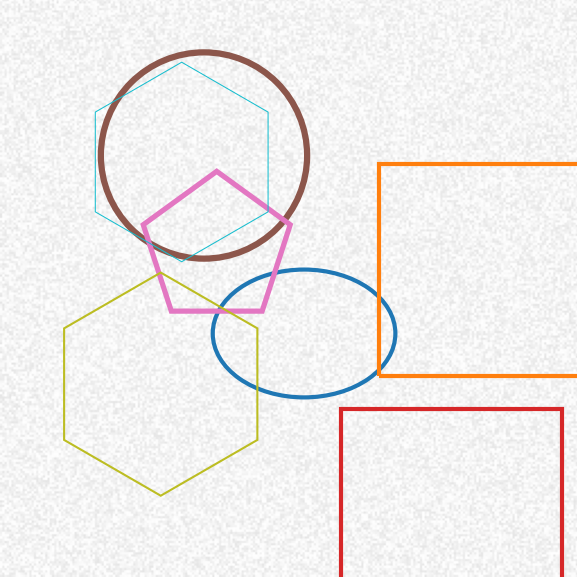[{"shape": "oval", "thickness": 2, "radius": 0.79, "center": [0.527, 0.422]}, {"shape": "square", "thickness": 2, "radius": 0.92, "center": [0.841, 0.532]}, {"shape": "square", "thickness": 2, "radius": 0.96, "center": [0.782, 0.1]}, {"shape": "circle", "thickness": 3, "radius": 0.89, "center": [0.353, 0.73]}, {"shape": "pentagon", "thickness": 2.5, "radius": 0.67, "center": [0.375, 0.569]}, {"shape": "hexagon", "thickness": 1, "radius": 0.97, "center": [0.278, 0.334]}, {"shape": "hexagon", "thickness": 0.5, "radius": 0.86, "center": [0.315, 0.719]}]